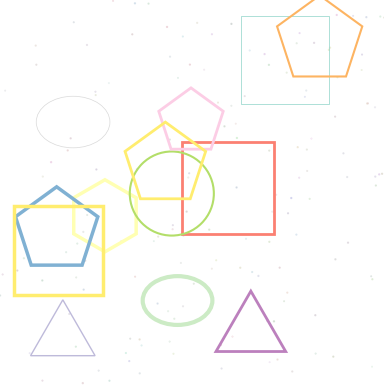[{"shape": "square", "thickness": 0.5, "radius": 0.57, "center": [0.74, 0.845]}, {"shape": "hexagon", "thickness": 2.5, "radius": 0.47, "center": [0.273, 0.439]}, {"shape": "triangle", "thickness": 1, "radius": 0.48, "center": [0.163, 0.124]}, {"shape": "square", "thickness": 2, "radius": 0.6, "center": [0.591, 0.511]}, {"shape": "pentagon", "thickness": 2.5, "radius": 0.56, "center": [0.147, 0.402]}, {"shape": "pentagon", "thickness": 1.5, "radius": 0.58, "center": [0.83, 0.896]}, {"shape": "circle", "thickness": 1.5, "radius": 0.55, "center": [0.446, 0.497]}, {"shape": "pentagon", "thickness": 2, "radius": 0.44, "center": [0.496, 0.684]}, {"shape": "oval", "thickness": 0.5, "radius": 0.48, "center": [0.19, 0.683]}, {"shape": "triangle", "thickness": 2, "radius": 0.52, "center": [0.652, 0.139]}, {"shape": "oval", "thickness": 3, "radius": 0.45, "center": [0.461, 0.219]}, {"shape": "pentagon", "thickness": 2, "radius": 0.55, "center": [0.429, 0.573]}, {"shape": "square", "thickness": 2.5, "radius": 0.58, "center": [0.152, 0.35]}]